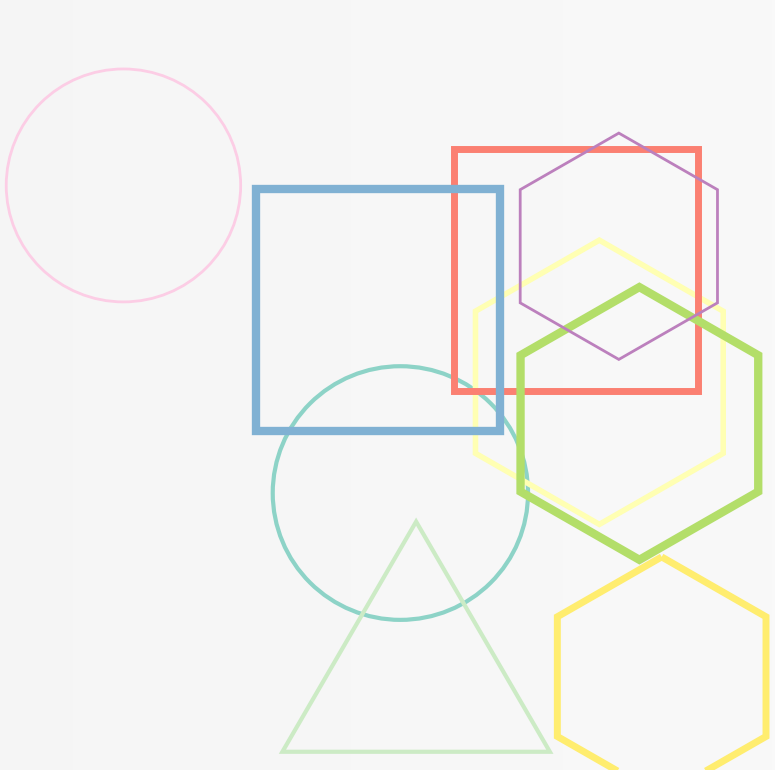[{"shape": "circle", "thickness": 1.5, "radius": 0.82, "center": [0.517, 0.36]}, {"shape": "hexagon", "thickness": 2, "radius": 0.92, "center": [0.773, 0.504]}, {"shape": "square", "thickness": 2.5, "radius": 0.79, "center": [0.744, 0.65]}, {"shape": "square", "thickness": 3, "radius": 0.79, "center": [0.488, 0.597]}, {"shape": "hexagon", "thickness": 3, "radius": 0.89, "center": [0.825, 0.45]}, {"shape": "circle", "thickness": 1, "radius": 0.76, "center": [0.159, 0.759]}, {"shape": "hexagon", "thickness": 1, "radius": 0.73, "center": [0.798, 0.68]}, {"shape": "triangle", "thickness": 1.5, "radius": 1.0, "center": [0.537, 0.123]}, {"shape": "hexagon", "thickness": 2.5, "radius": 0.78, "center": [0.854, 0.121]}]